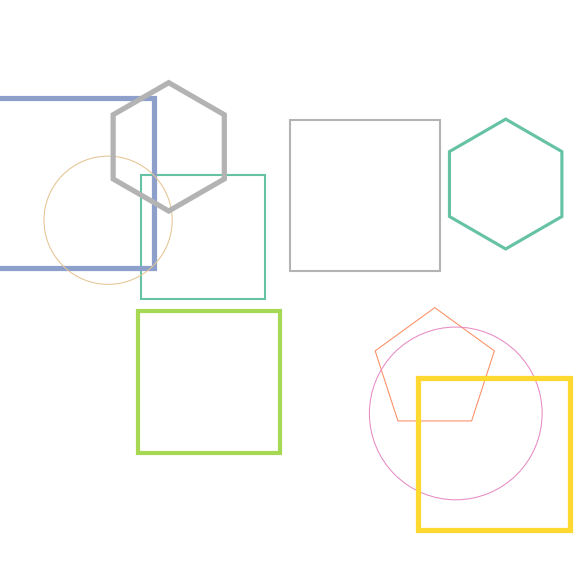[{"shape": "square", "thickness": 1, "radius": 0.54, "center": [0.352, 0.589]}, {"shape": "hexagon", "thickness": 1.5, "radius": 0.56, "center": [0.876, 0.68]}, {"shape": "pentagon", "thickness": 0.5, "radius": 0.54, "center": [0.753, 0.358]}, {"shape": "square", "thickness": 2.5, "radius": 0.73, "center": [0.119, 0.682]}, {"shape": "circle", "thickness": 0.5, "radius": 0.75, "center": [0.789, 0.283]}, {"shape": "square", "thickness": 2, "radius": 0.62, "center": [0.362, 0.338]}, {"shape": "square", "thickness": 2.5, "radius": 0.66, "center": [0.856, 0.213]}, {"shape": "circle", "thickness": 0.5, "radius": 0.56, "center": [0.187, 0.618]}, {"shape": "square", "thickness": 1, "radius": 0.65, "center": [0.632, 0.661]}, {"shape": "hexagon", "thickness": 2.5, "radius": 0.56, "center": [0.292, 0.745]}]